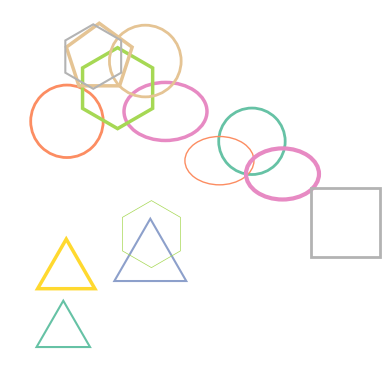[{"shape": "triangle", "thickness": 1.5, "radius": 0.4, "center": [0.164, 0.139]}, {"shape": "circle", "thickness": 2, "radius": 0.43, "center": [0.654, 0.633]}, {"shape": "circle", "thickness": 2, "radius": 0.47, "center": [0.174, 0.685]}, {"shape": "oval", "thickness": 1, "radius": 0.45, "center": [0.57, 0.583]}, {"shape": "triangle", "thickness": 1.5, "radius": 0.54, "center": [0.39, 0.324]}, {"shape": "oval", "thickness": 3, "radius": 0.47, "center": [0.734, 0.548]}, {"shape": "oval", "thickness": 2.5, "radius": 0.54, "center": [0.43, 0.711]}, {"shape": "hexagon", "thickness": 0.5, "radius": 0.44, "center": [0.393, 0.392]}, {"shape": "hexagon", "thickness": 2.5, "radius": 0.53, "center": [0.305, 0.771]}, {"shape": "triangle", "thickness": 2.5, "radius": 0.43, "center": [0.172, 0.293]}, {"shape": "circle", "thickness": 2, "radius": 0.47, "center": [0.377, 0.841]}, {"shape": "pentagon", "thickness": 2.5, "radius": 0.45, "center": [0.258, 0.85]}, {"shape": "hexagon", "thickness": 1.5, "radius": 0.42, "center": [0.242, 0.853]}, {"shape": "square", "thickness": 2, "radius": 0.45, "center": [0.897, 0.422]}]